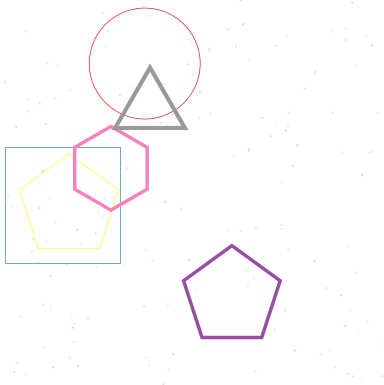[{"shape": "circle", "thickness": 0.5, "radius": 0.72, "center": [0.376, 0.835]}, {"shape": "square", "thickness": 0.5, "radius": 0.75, "center": [0.162, 0.467]}, {"shape": "pentagon", "thickness": 2.5, "radius": 0.66, "center": [0.602, 0.23]}, {"shape": "pentagon", "thickness": 0.5, "radius": 0.68, "center": [0.179, 0.465]}, {"shape": "hexagon", "thickness": 2.5, "radius": 0.54, "center": [0.288, 0.563]}, {"shape": "triangle", "thickness": 3, "radius": 0.52, "center": [0.39, 0.72]}]